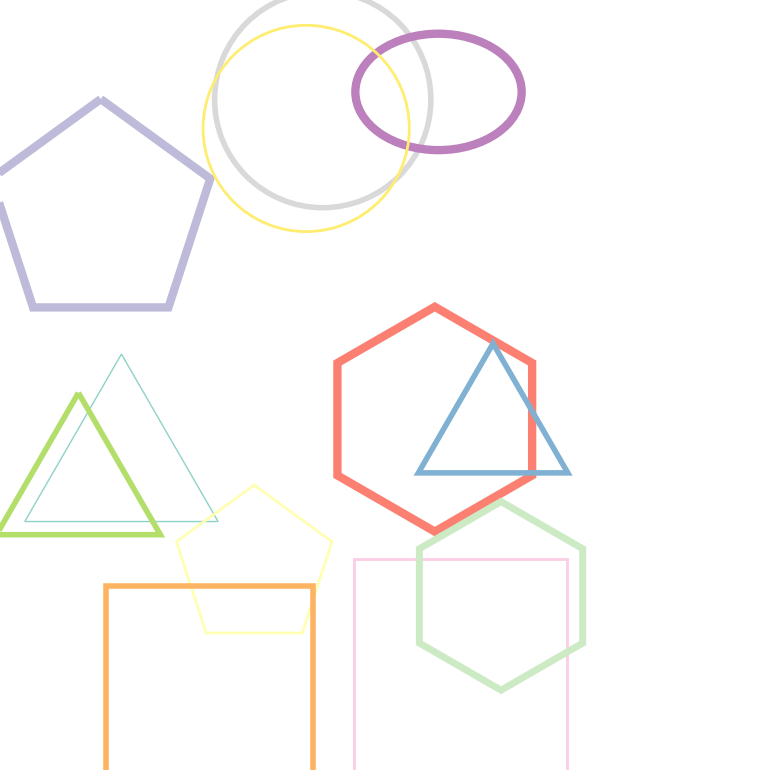[{"shape": "triangle", "thickness": 0.5, "radius": 0.72, "center": [0.158, 0.395]}, {"shape": "pentagon", "thickness": 1, "radius": 0.53, "center": [0.33, 0.264]}, {"shape": "pentagon", "thickness": 3, "radius": 0.75, "center": [0.131, 0.722]}, {"shape": "hexagon", "thickness": 3, "radius": 0.73, "center": [0.565, 0.456]}, {"shape": "triangle", "thickness": 2, "radius": 0.56, "center": [0.64, 0.442]}, {"shape": "square", "thickness": 2, "radius": 0.67, "center": [0.272, 0.104]}, {"shape": "triangle", "thickness": 2, "radius": 0.61, "center": [0.102, 0.367]}, {"shape": "square", "thickness": 1, "radius": 0.69, "center": [0.598, 0.136]}, {"shape": "circle", "thickness": 2, "radius": 0.7, "center": [0.419, 0.871]}, {"shape": "oval", "thickness": 3, "radius": 0.54, "center": [0.569, 0.881]}, {"shape": "hexagon", "thickness": 2.5, "radius": 0.61, "center": [0.651, 0.226]}, {"shape": "circle", "thickness": 1, "radius": 0.67, "center": [0.398, 0.833]}]